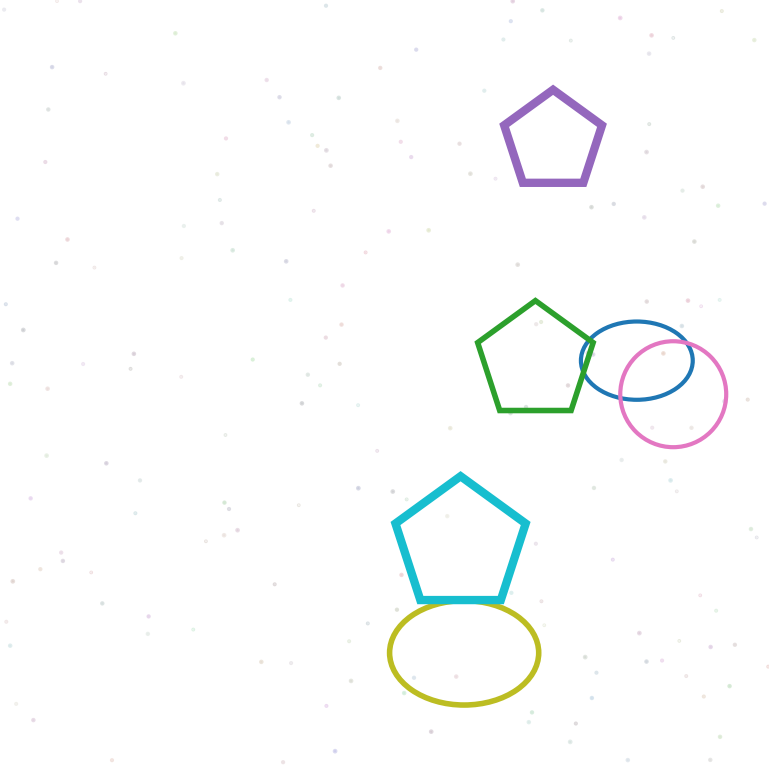[{"shape": "oval", "thickness": 1.5, "radius": 0.36, "center": [0.827, 0.532]}, {"shape": "pentagon", "thickness": 2, "radius": 0.39, "center": [0.695, 0.531]}, {"shape": "pentagon", "thickness": 3, "radius": 0.33, "center": [0.718, 0.817]}, {"shape": "circle", "thickness": 1.5, "radius": 0.34, "center": [0.874, 0.488]}, {"shape": "oval", "thickness": 2, "radius": 0.48, "center": [0.603, 0.152]}, {"shape": "pentagon", "thickness": 3, "radius": 0.44, "center": [0.598, 0.293]}]